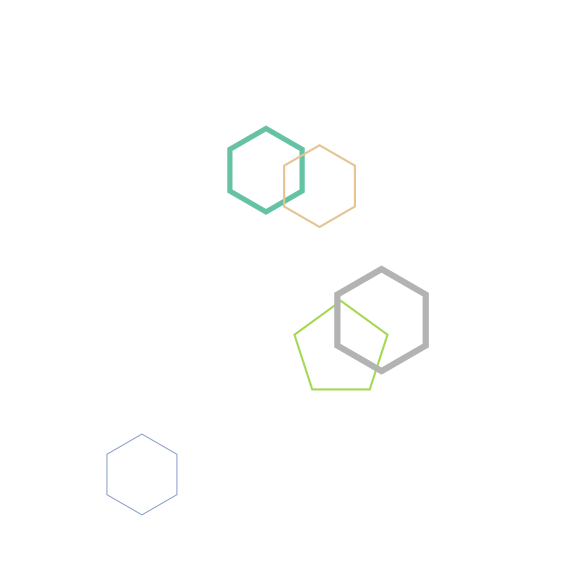[{"shape": "hexagon", "thickness": 2.5, "radius": 0.36, "center": [0.461, 0.704]}, {"shape": "hexagon", "thickness": 0.5, "radius": 0.35, "center": [0.246, 0.178]}, {"shape": "pentagon", "thickness": 1, "radius": 0.42, "center": [0.59, 0.393]}, {"shape": "hexagon", "thickness": 1, "radius": 0.35, "center": [0.553, 0.677]}, {"shape": "hexagon", "thickness": 3, "radius": 0.44, "center": [0.661, 0.445]}]